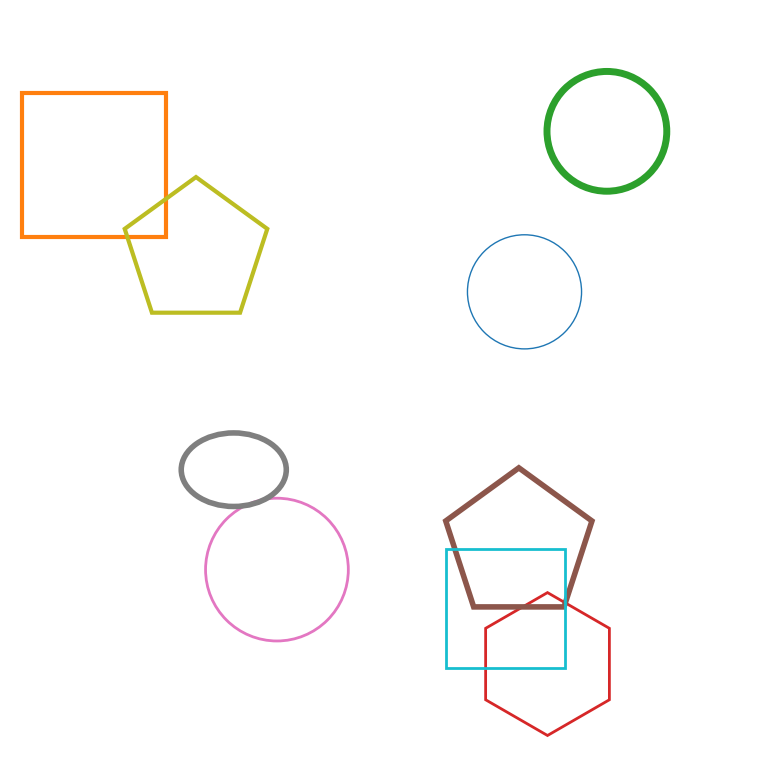[{"shape": "circle", "thickness": 0.5, "radius": 0.37, "center": [0.681, 0.621]}, {"shape": "square", "thickness": 1.5, "radius": 0.47, "center": [0.123, 0.786]}, {"shape": "circle", "thickness": 2.5, "radius": 0.39, "center": [0.788, 0.829]}, {"shape": "hexagon", "thickness": 1, "radius": 0.46, "center": [0.711, 0.138]}, {"shape": "pentagon", "thickness": 2, "radius": 0.5, "center": [0.674, 0.293]}, {"shape": "circle", "thickness": 1, "radius": 0.46, "center": [0.36, 0.26]}, {"shape": "oval", "thickness": 2, "radius": 0.34, "center": [0.304, 0.39]}, {"shape": "pentagon", "thickness": 1.5, "radius": 0.49, "center": [0.255, 0.673]}, {"shape": "square", "thickness": 1, "radius": 0.39, "center": [0.657, 0.21]}]